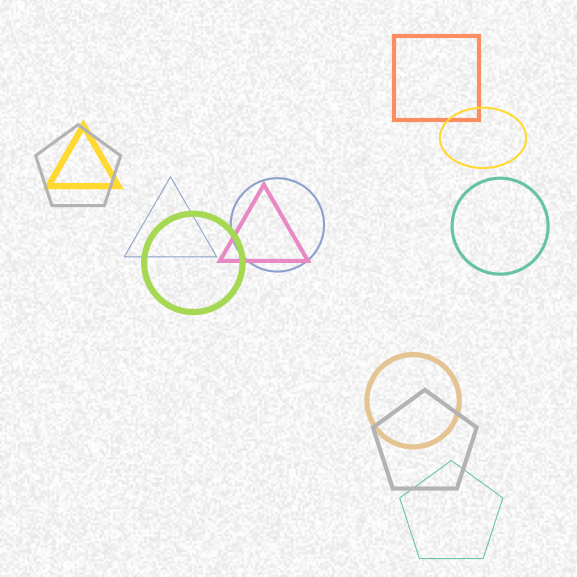[{"shape": "circle", "thickness": 1.5, "radius": 0.42, "center": [0.866, 0.607]}, {"shape": "pentagon", "thickness": 0.5, "radius": 0.47, "center": [0.781, 0.108]}, {"shape": "square", "thickness": 2, "radius": 0.37, "center": [0.756, 0.864]}, {"shape": "circle", "thickness": 1, "radius": 0.4, "center": [0.48, 0.61]}, {"shape": "triangle", "thickness": 0.5, "radius": 0.46, "center": [0.295, 0.601]}, {"shape": "triangle", "thickness": 2, "radius": 0.44, "center": [0.457, 0.591]}, {"shape": "circle", "thickness": 3, "radius": 0.43, "center": [0.335, 0.544]}, {"shape": "triangle", "thickness": 3, "radius": 0.35, "center": [0.144, 0.712]}, {"shape": "oval", "thickness": 1, "radius": 0.37, "center": [0.836, 0.76]}, {"shape": "circle", "thickness": 2.5, "radius": 0.4, "center": [0.715, 0.305]}, {"shape": "pentagon", "thickness": 2, "radius": 0.47, "center": [0.736, 0.23]}, {"shape": "pentagon", "thickness": 1.5, "radius": 0.39, "center": [0.135, 0.706]}]